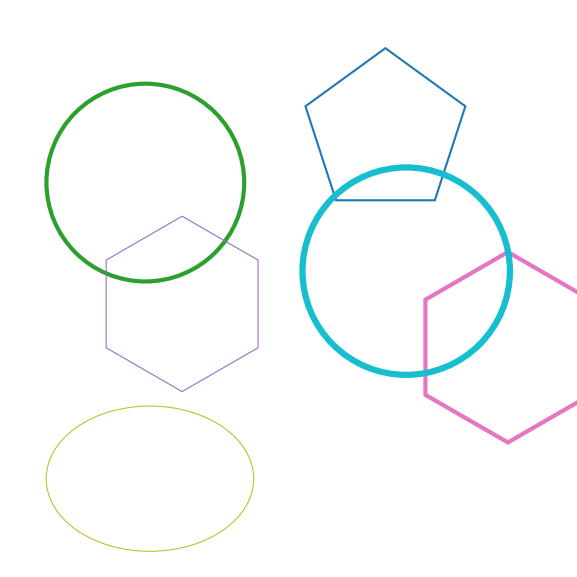[{"shape": "pentagon", "thickness": 1, "radius": 0.73, "center": [0.667, 0.77]}, {"shape": "circle", "thickness": 2, "radius": 0.86, "center": [0.252, 0.683]}, {"shape": "hexagon", "thickness": 0.5, "radius": 0.76, "center": [0.315, 0.473]}, {"shape": "hexagon", "thickness": 2, "radius": 0.82, "center": [0.879, 0.398]}, {"shape": "oval", "thickness": 0.5, "radius": 0.9, "center": [0.26, 0.17]}, {"shape": "circle", "thickness": 3, "radius": 0.9, "center": [0.703, 0.53]}]